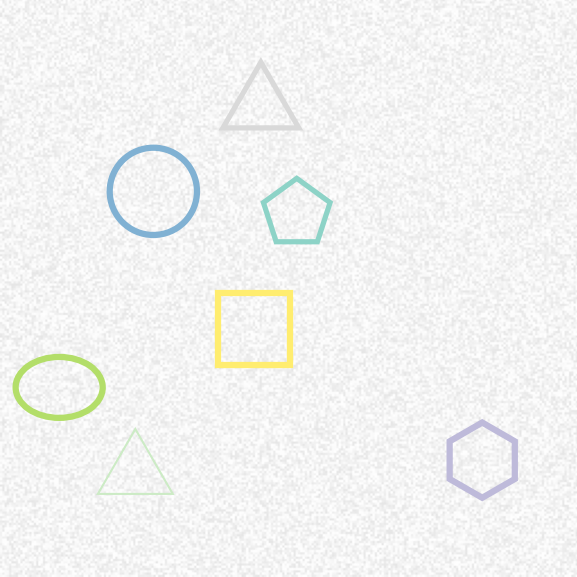[{"shape": "pentagon", "thickness": 2.5, "radius": 0.3, "center": [0.514, 0.63]}, {"shape": "hexagon", "thickness": 3, "radius": 0.33, "center": [0.835, 0.202]}, {"shape": "circle", "thickness": 3, "radius": 0.38, "center": [0.266, 0.668]}, {"shape": "oval", "thickness": 3, "radius": 0.38, "center": [0.102, 0.328]}, {"shape": "triangle", "thickness": 2.5, "radius": 0.38, "center": [0.452, 0.816]}, {"shape": "triangle", "thickness": 1, "radius": 0.37, "center": [0.234, 0.181]}, {"shape": "square", "thickness": 3, "radius": 0.31, "center": [0.439, 0.429]}]